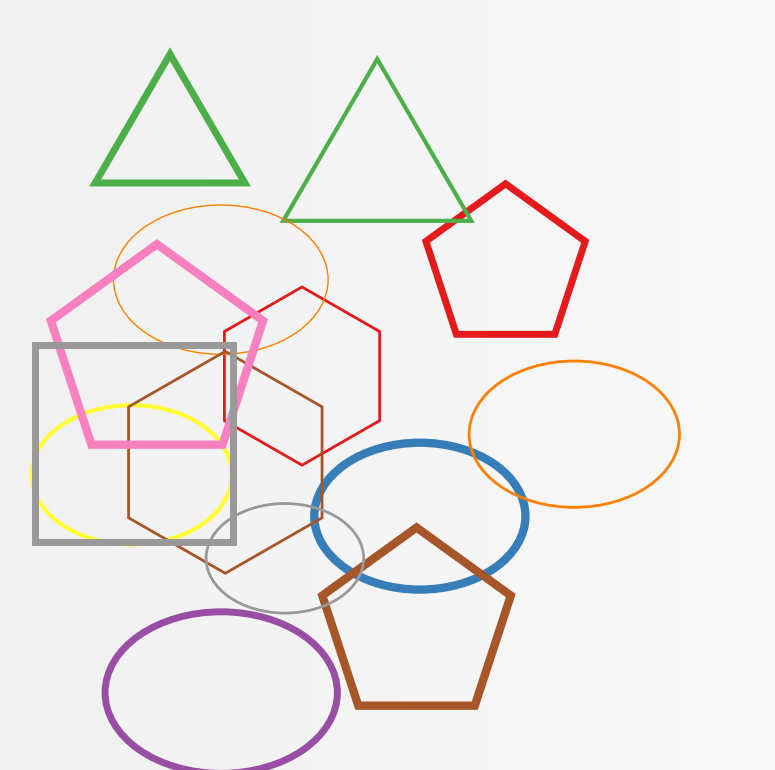[{"shape": "hexagon", "thickness": 1, "radius": 0.58, "center": [0.39, 0.512]}, {"shape": "pentagon", "thickness": 2.5, "radius": 0.54, "center": [0.652, 0.653]}, {"shape": "oval", "thickness": 3, "radius": 0.68, "center": [0.542, 0.33]}, {"shape": "triangle", "thickness": 1.5, "radius": 0.7, "center": [0.487, 0.783]}, {"shape": "triangle", "thickness": 2.5, "radius": 0.56, "center": [0.219, 0.818]}, {"shape": "oval", "thickness": 2.5, "radius": 0.75, "center": [0.285, 0.101]}, {"shape": "oval", "thickness": 1, "radius": 0.68, "center": [0.741, 0.436]}, {"shape": "oval", "thickness": 0.5, "radius": 0.69, "center": [0.285, 0.637]}, {"shape": "oval", "thickness": 1.5, "radius": 0.65, "center": [0.17, 0.383]}, {"shape": "pentagon", "thickness": 3, "radius": 0.64, "center": [0.537, 0.187]}, {"shape": "hexagon", "thickness": 1, "radius": 0.72, "center": [0.291, 0.4]}, {"shape": "pentagon", "thickness": 3, "radius": 0.72, "center": [0.203, 0.539]}, {"shape": "oval", "thickness": 1, "radius": 0.51, "center": [0.368, 0.275]}, {"shape": "square", "thickness": 2.5, "radius": 0.64, "center": [0.173, 0.424]}]